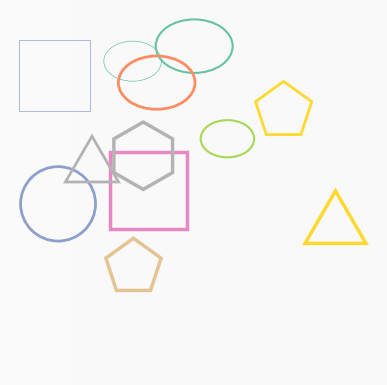[{"shape": "oval", "thickness": 0.5, "radius": 0.37, "center": [0.342, 0.841]}, {"shape": "oval", "thickness": 1.5, "radius": 0.5, "center": [0.501, 0.88]}, {"shape": "oval", "thickness": 2, "radius": 0.49, "center": [0.404, 0.785]}, {"shape": "square", "thickness": 0.5, "radius": 0.46, "center": [0.141, 0.804]}, {"shape": "circle", "thickness": 2, "radius": 0.48, "center": [0.15, 0.471]}, {"shape": "square", "thickness": 2.5, "radius": 0.5, "center": [0.383, 0.506]}, {"shape": "oval", "thickness": 1.5, "radius": 0.35, "center": [0.587, 0.64]}, {"shape": "triangle", "thickness": 2.5, "radius": 0.45, "center": [0.866, 0.413]}, {"shape": "pentagon", "thickness": 2, "radius": 0.38, "center": [0.732, 0.712]}, {"shape": "pentagon", "thickness": 2.5, "radius": 0.37, "center": [0.344, 0.306]}, {"shape": "hexagon", "thickness": 2.5, "radius": 0.44, "center": [0.37, 0.596]}, {"shape": "triangle", "thickness": 2, "radius": 0.4, "center": [0.237, 0.567]}]